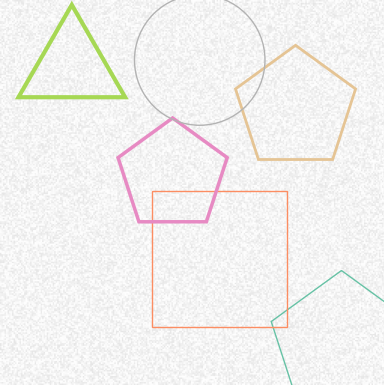[{"shape": "pentagon", "thickness": 1, "radius": 0.96, "center": [0.887, 0.106]}, {"shape": "square", "thickness": 1, "radius": 0.88, "center": [0.57, 0.328]}, {"shape": "pentagon", "thickness": 2.5, "radius": 0.75, "center": [0.448, 0.545]}, {"shape": "triangle", "thickness": 3, "radius": 0.8, "center": [0.186, 0.827]}, {"shape": "pentagon", "thickness": 2, "radius": 0.82, "center": [0.768, 0.718]}, {"shape": "circle", "thickness": 1, "radius": 0.85, "center": [0.519, 0.844]}]